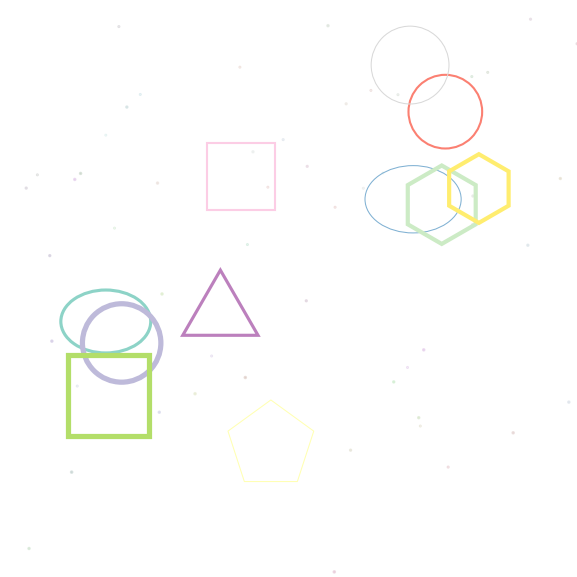[{"shape": "oval", "thickness": 1.5, "radius": 0.39, "center": [0.183, 0.442]}, {"shape": "pentagon", "thickness": 0.5, "radius": 0.39, "center": [0.469, 0.228]}, {"shape": "circle", "thickness": 2.5, "radius": 0.34, "center": [0.211, 0.405]}, {"shape": "circle", "thickness": 1, "radius": 0.32, "center": [0.771, 0.806]}, {"shape": "oval", "thickness": 0.5, "radius": 0.42, "center": [0.715, 0.654]}, {"shape": "square", "thickness": 2.5, "radius": 0.35, "center": [0.188, 0.314]}, {"shape": "square", "thickness": 1, "radius": 0.29, "center": [0.417, 0.694]}, {"shape": "circle", "thickness": 0.5, "radius": 0.34, "center": [0.71, 0.886]}, {"shape": "triangle", "thickness": 1.5, "radius": 0.38, "center": [0.382, 0.456]}, {"shape": "hexagon", "thickness": 2, "radius": 0.34, "center": [0.765, 0.645]}, {"shape": "hexagon", "thickness": 2, "radius": 0.3, "center": [0.829, 0.673]}]